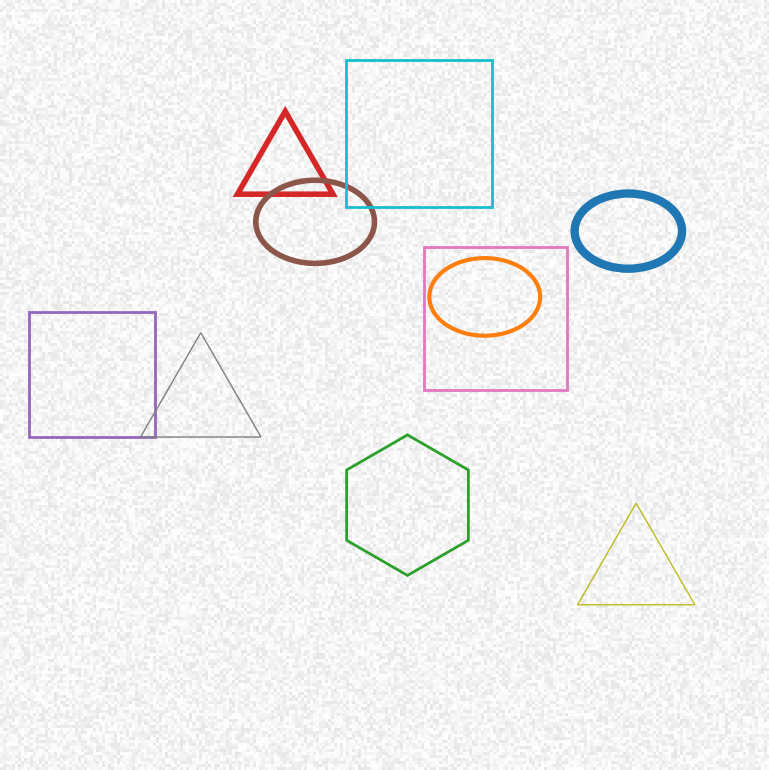[{"shape": "oval", "thickness": 3, "radius": 0.35, "center": [0.816, 0.7]}, {"shape": "oval", "thickness": 1.5, "radius": 0.36, "center": [0.63, 0.614]}, {"shape": "hexagon", "thickness": 1, "radius": 0.46, "center": [0.529, 0.344]}, {"shape": "triangle", "thickness": 2, "radius": 0.36, "center": [0.37, 0.784]}, {"shape": "square", "thickness": 1, "radius": 0.41, "center": [0.119, 0.514]}, {"shape": "oval", "thickness": 2, "radius": 0.39, "center": [0.409, 0.712]}, {"shape": "square", "thickness": 1, "radius": 0.46, "center": [0.643, 0.586]}, {"shape": "triangle", "thickness": 0.5, "radius": 0.45, "center": [0.261, 0.478]}, {"shape": "triangle", "thickness": 0.5, "radius": 0.44, "center": [0.826, 0.259]}, {"shape": "square", "thickness": 1, "radius": 0.48, "center": [0.544, 0.827]}]